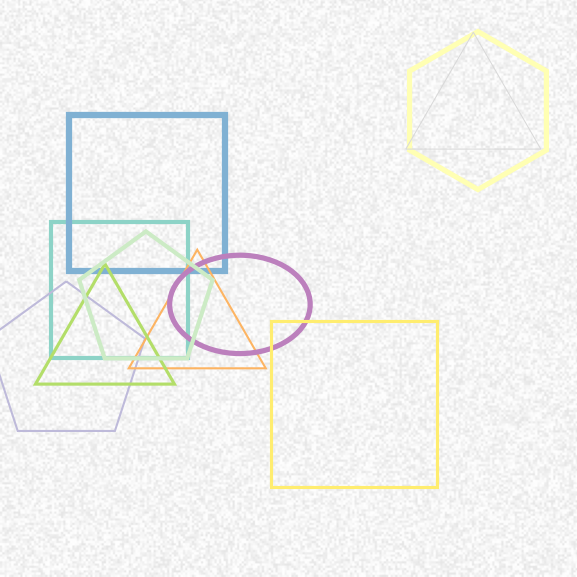[{"shape": "square", "thickness": 2, "radius": 0.59, "center": [0.206, 0.497]}, {"shape": "hexagon", "thickness": 2.5, "radius": 0.68, "center": [0.828, 0.808]}, {"shape": "pentagon", "thickness": 1, "radius": 0.72, "center": [0.115, 0.369]}, {"shape": "square", "thickness": 3, "radius": 0.68, "center": [0.255, 0.665]}, {"shape": "triangle", "thickness": 1, "radius": 0.68, "center": [0.342, 0.43]}, {"shape": "triangle", "thickness": 1.5, "radius": 0.69, "center": [0.182, 0.403]}, {"shape": "triangle", "thickness": 0.5, "radius": 0.67, "center": [0.82, 0.808]}, {"shape": "oval", "thickness": 2.5, "radius": 0.61, "center": [0.415, 0.472]}, {"shape": "pentagon", "thickness": 2, "radius": 0.61, "center": [0.253, 0.477]}, {"shape": "square", "thickness": 1.5, "radius": 0.72, "center": [0.613, 0.3]}]